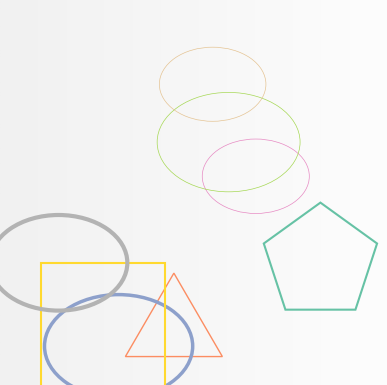[{"shape": "pentagon", "thickness": 1.5, "radius": 0.77, "center": [0.827, 0.32]}, {"shape": "triangle", "thickness": 1, "radius": 0.72, "center": [0.449, 0.146]}, {"shape": "oval", "thickness": 2.5, "radius": 0.96, "center": [0.306, 0.101]}, {"shape": "oval", "thickness": 0.5, "radius": 0.69, "center": [0.66, 0.542]}, {"shape": "oval", "thickness": 0.5, "radius": 0.92, "center": [0.59, 0.631]}, {"shape": "square", "thickness": 1.5, "radius": 0.8, "center": [0.266, 0.156]}, {"shape": "oval", "thickness": 0.5, "radius": 0.69, "center": [0.549, 0.781]}, {"shape": "oval", "thickness": 3, "radius": 0.89, "center": [0.151, 0.317]}]